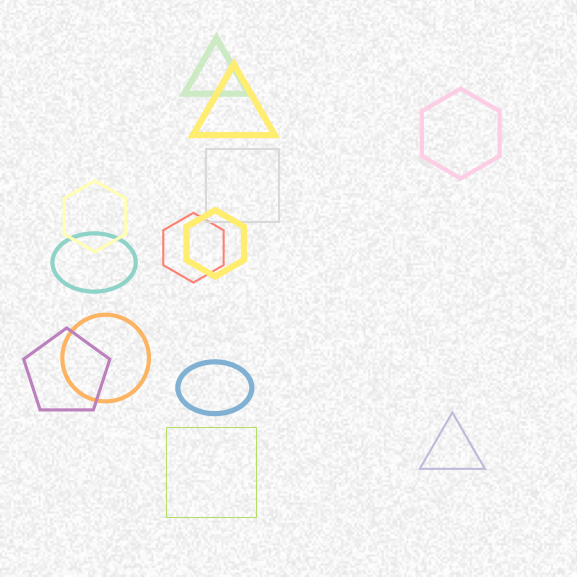[{"shape": "oval", "thickness": 2, "radius": 0.36, "center": [0.163, 0.545]}, {"shape": "hexagon", "thickness": 1.5, "radius": 0.31, "center": [0.164, 0.625]}, {"shape": "triangle", "thickness": 1, "radius": 0.33, "center": [0.783, 0.22]}, {"shape": "hexagon", "thickness": 1, "radius": 0.3, "center": [0.335, 0.57]}, {"shape": "oval", "thickness": 2.5, "radius": 0.32, "center": [0.372, 0.328]}, {"shape": "circle", "thickness": 2, "radius": 0.37, "center": [0.183, 0.379]}, {"shape": "square", "thickness": 0.5, "radius": 0.39, "center": [0.365, 0.183]}, {"shape": "hexagon", "thickness": 2, "radius": 0.39, "center": [0.798, 0.768]}, {"shape": "square", "thickness": 1, "radius": 0.32, "center": [0.421, 0.679]}, {"shape": "pentagon", "thickness": 1.5, "radius": 0.39, "center": [0.116, 0.353]}, {"shape": "triangle", "thickness": 3, "radius": 0.32, "center": [0.375, 0.869]}, {"shape": "triangle", "thickness": 3, "radius": 0.41, "center": [0.405, 0.806]}, {"shape": "hexagon", "thickness": 3, "radius": 0.29, "center": [0.373, 0.578]}]